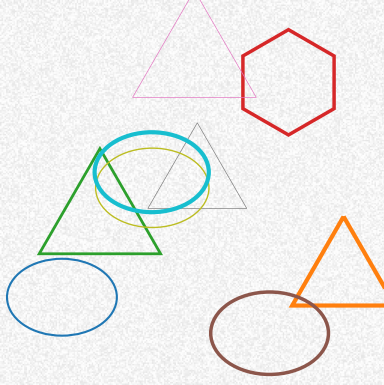[{"shape": "oval", "thickness": 1.5, "radius": 0.71, "center": [0.161, 0.228]}, {"shape": "triangle", "thickness": 3, "radius": 0.77, "center": [0.892, 0.283]}, {"shape": "triangle", "thickness": 2, "radius": 0.91, "center": [0.26, 0.432]}, {"shape": "hexagon", "thickness": 2.5, "radius": 0.68, "center": [0.749, 0.786]}, {"shape": "oval", "thickness": 2.5, "radius": 0.76, "center": [0.7, 0.134]}, {"shape": "triangle", "thickness": 0.5, "radius": 0.93, "center": [0.505, 0.84]}, {"shape": "triangle", "thickness": 0.5, "radius": 0.74, "center": [0.512, 0.533]}, {"shape": "oval", "thickness": 1, "radius": 0.74, "center": [0.396, 0.512]}, {"shape": "oval", "thickness": 3, "radius": 0.74, "center": [0.394, 0.553]}]